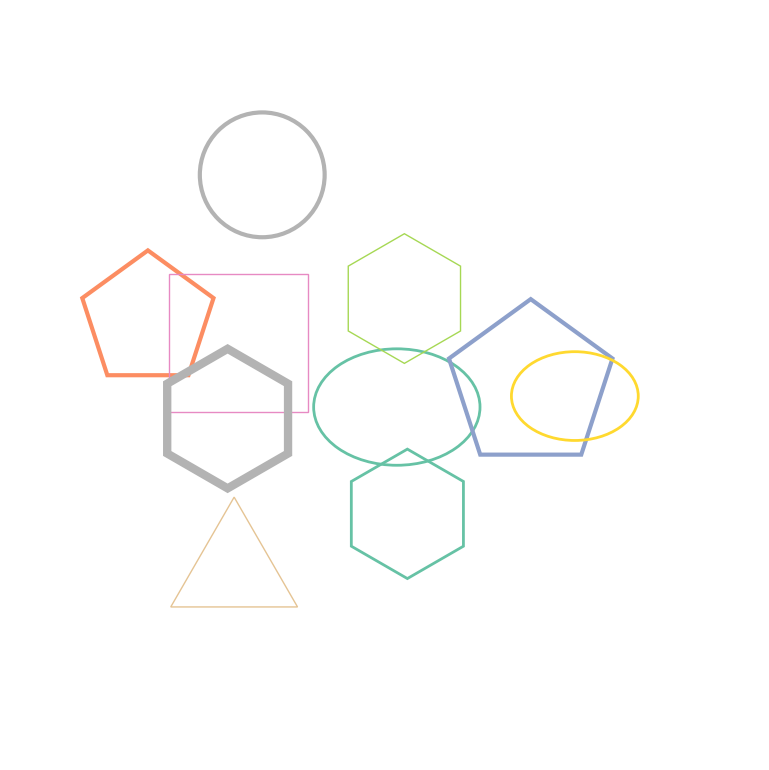[{"shape": "oval", "thickness": 1, "radius": 0.54, "center": [0.515, 0.471]}, {"shape": "hexagon", "thickness": 1, "radius": 0.42, "center": [0.529, 0.333]}, {"shape": "pentagon", "thickness": 1.5, "radius": 0.45, "center": [0.192, 0.585]}, {"shape": "pentagon", "thickness": 1.5, "radius": 0.56, "center": [0.689, 0.5]}, {"shape": "square", "thickness": 0.5, "radius": 0.45, "center": [0.31, 0.554]}, {"shape": "hexagon", "thickness": 0.5, "radius": 0.42, "center": [0.525, 0.612]}, {"shape": "oval", "thickness": 1, "radius": 0.41, "center": [0.747, 0.486]}, {"shape": "triangle", "thickness": 0.5, "radius": 0.48, "center": [0.304, 0.259]}, {"shape": "circle", "thickness": 1.5, "radius": 0.41, "center": [0.341, 0.773]}, {"shape": "hexagon", "thickness": 3, "radius": 0.45, "center": [0.296, 0.456]}]